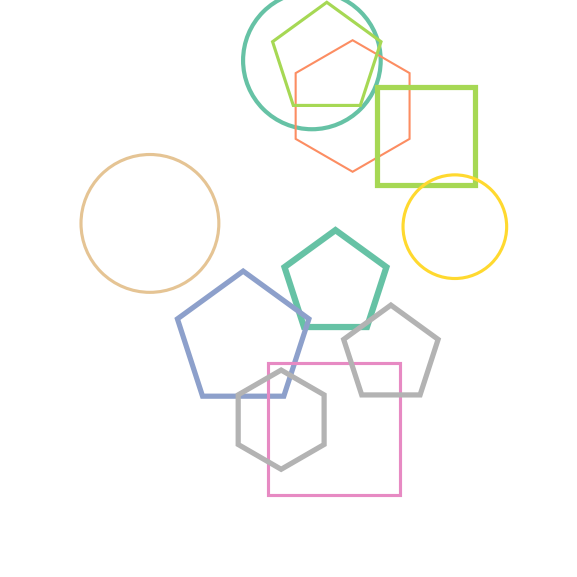[{"shape": "pentagon", "thickness": 3, "radius": 0.46, "center": [0.581, 0.508]}, {"shape": "circle", "thickness": 2, "radius": 0.6, "center": [0.54, 0.894]}, {"shape": "hexagon", "thickness": 1, "radius": 0.57, "center": [0.611, 0.816]}, {"shape": "pentagon", "thickness": 2.5, "radius": 0.6, "center": [0.421, 0.41]}, {"shape": "square", "thickness": 1.5, "radius": 0.57, "center": [0.578, 0.256]}, {"shape": "pentagon", "thickness": 1.5, "radius": 0.49, "center": [0.566, 0.896]}, {"shape": "square", "thickness": 2.5, "radius": 0.42, "center": [0.737, 0.764]}, {"shape": "circle", "thickness": 1.5, "radius": 0.45, "center": [0.788, 0.607]}, {"shape": "circle", "thickness": 1.5, "radius": 0.6, "center": [0.26, 0.612]}, {"shape": "hexagon", "thickness": 2.5, "radius": 0.43, "center": [0.487, 0.272]}, {"shape": "pentagon", "thickness": 2.5, "radius": 0.43, "center": [0.677, 0.385]}]